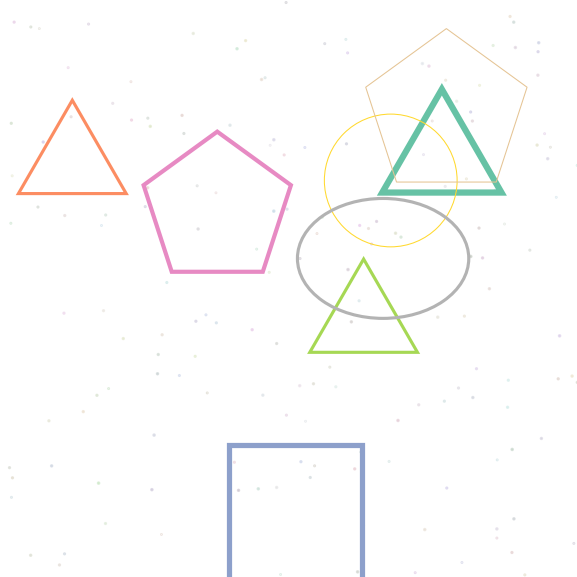[{"shape": "triangle", "thickness": 3, "radius": 0.6, "center": [0.765, 0.725]}, {"shape": "triangle", "thickness": 1.5, "radius": 0.54, "center": [0.125, 0.718]}, {"shape": "square", "thickness": 2.5, "radius": 0.57, "center": [0.512, 0.113]}, {"shape": "pentagon", "thickness": 2, "radius": 0.67, "center": [0.376, 0.637]}, {"shape": "triangle", "thickness": 1.5, "radius": 0.54, "center": [0.63, 0.443]}, {"shape": "circle", "thickness": 0.5, "radius": 0.57, "center": [0.677, 0.687]}, {"shape": "pentagon", "thickness": 0.5, "radius": 0.73, "center": [0.773, 0.803]}, {"shape": "oval", "thickness": 1.5, "radius": 0.74, "center": [0.663, 0.552]}]